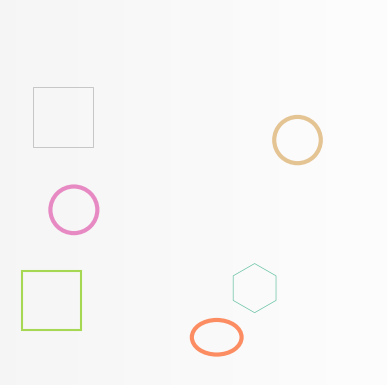[{"shape": "hexagon", "thickness": 0.5, "radius": 0.32, "center": [0.657, 0.252]}, {"shape": "oval", "thickness": 3, "radius": 0.32, "center": [0.559, 0.124]}, {"shape": "circle", "thickness": 3, "radius": 0.3, "center": [0.191, 0.455]}, {"shape": "square", "thickness": 1.5, "radius": 0.38, "center": [0.133, 0.219]}, {"shape": "circle", "thickness": 3, "radius": 0.3, "center": [0.768, 0.636]}, {"shape": "square", "thickness": 0.5, "radius": 0.39, "center": [0.162, 0.696]}]